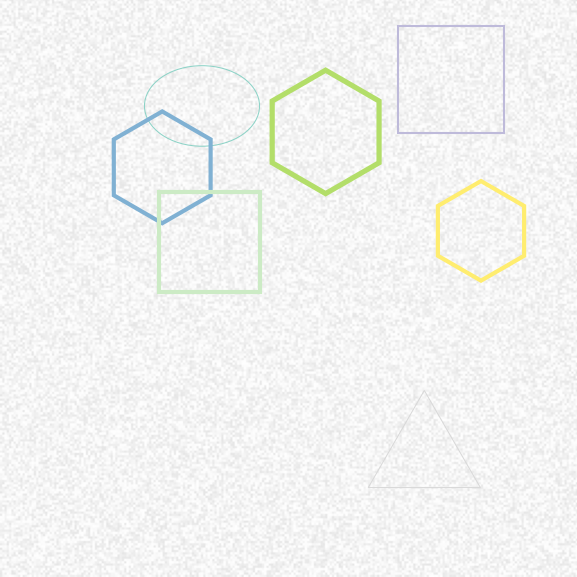[{"shape": "oval", "thickness": 0.5, "radius": 0.5, "center": [0.35, 0.816]}, {"shape": "square", "thickness": 1, "radius": 0.46, "center": [0.781, 0.861]}, {"shape": "hexagon", "thickness": 2, "radius": 0.48, "center": [0.281, 0.709]}, {"shape": "hexagon", "thickness": 2.5, "radius": 0.53, "center": [0.564, 0.771]}, {"shape": "triangle", "thickness": 0.5, "radius": 0.56, "center": [0.735, 0.211]}, {"shape": "square", "thickness": 2, "radius": 0.44, "center": [0.362, 0.58]}, {"shape": "hexagon", "thickness": 2, "radius": 0.43, "center": [0.833, 0.599]}]